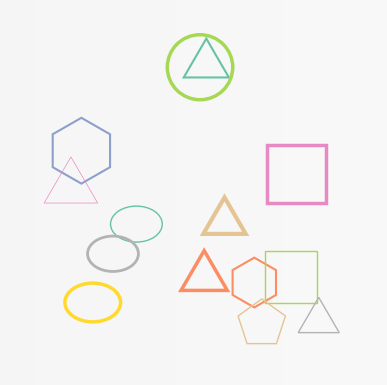[{"shape": "oval", "thickness": 1, "radius": 0.33, "center": [0.352, 0.418]}, {"shape": "triangle", "thickness": 1.5, "radius": 0.34, "center": [0.532, 0.832]}, {"shape": "hexagon", "thickness": 1.5, "radius": 0.32, "center": [0.656, 0.266]}, {"shape": "triangle", "thickness": 2.5, "radius": 0.34, "center": [0.527, 0.28]}, {"shape": "hexagon", "thickness": 1.5, "radius": 0.43, "center": [0.21, 0.609]}, {"shape": "triangle", "thickness": 0.5, "radius": 0.4, "center": [0.183, 0.513]}, {"shape": "square", "thickness": 2.5, "radius": 0.38, "center": [0.765, 0.548]}, {"shape": "square", "thickness": 1, "radius": 0.34, "center": [0.751, 0.281]}, {"shape": "circle", "thickness": 2.5, "radius": 0.42, "center": [0.516, 0.825]}, {"shape": "oval", "thickness": 2.5, "radius": 0.36, "center": [0.239, 0.214]}, {"shape": "pentagon", "thickness": 1, "radius": 0.32, "center": [0.675, 0.159]}, {"shape": "triangle", "thickness": 3, "radius": 0.32, "center": [0.579, 0.424]}, {"shape": "oval", "thickness": 2, "radius": 0.33, "center": [0.292, 0.341]}, {"shape": "triangle", "thickness": 1, "radius": 0.31, "center": [0.823, 0.167]}]